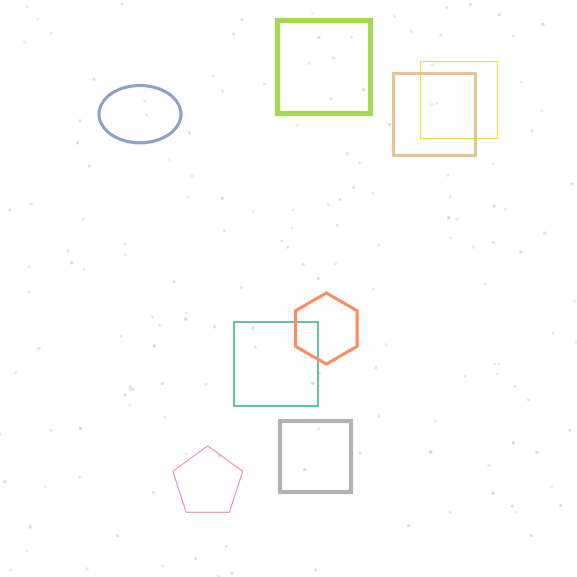[{"shape": "square", "thickness": 1, "radius": 0.36, "center": [0.477, 0.368]}, {"shape": "hexagon", "thickness": 1.5, "radius": 0.31, "center": [0.565, 0.43]}, {"shape": "oval", "thickness": 1.5, "radius": 0.35, "center": [0.242, 0.801]}, {"shape": "pentagon", "thickness": 0.5, "radius": 0.32, "center": [0.36, 0.163]}, {"shape": "square", "thickness": 2.5, "radius": 0.4, "center": [0.56, 0.883]}, {"shape": "square", "thickness": 0.5, "radius": 0.33, "center": [0.794, 0.826]}, {"shape": "square", "thickness": 1.5, "radius": 0.36, "center": [0.752, 0.802]}, {"shape": "square", "thickness": 2, "radius": 0.31, "center": [0.546, 0.209]}]